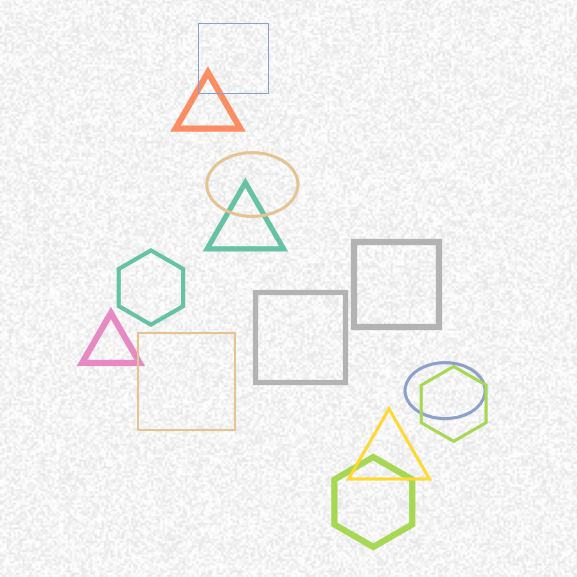[{"shape": "hexagon", "thickness": 2, "radius": 0.32, "center": [0.261, 0.501]}, {"shape": "triangle", "thickness": 2.5, "radius": 0.38, "center": [0.425, 0.606]}, {"shape": "triangle", "thickness": 3, "radius": 0.32, "center": [0.36, 0.809]}, {"shape": "square", "thickness": 0.5, "radius": 0.31, "center": [0.404, 0.899]}, {"shape": "oval", "thickness": 1.5, "radius": 0.35, "center": [0.771, 0.323]}, {"shape": "triangle", "thickness": 3, "radius": 0.29, "center": [0.192, 0.399]}, {"shape": "hexagon", "thickness": 3, "radius": 0.39, "center": [0.646, 0.13]}, {"shape": "hexagon", "thickness": 1.5, "radius": 0.32, "center": [0.786, 0.3]}, {"shape": "triangle", "thickness": 1.5, "radius": 0.4, "center": [0.674, 0.21]}, {"shape": "square", "thickness": 1, "radius": 0.42, "center": [0.323, 0.339]}, {"shape": "oval", "thickness": 1.5, "radius": 0.39, "center": [0.437, 0.68]}, {"shape": "square", "thickness": 2.5, "radius": 0.39, "center": [0.519, 0.416]}, {"shape": "square", "thickness": 3, "radius": 0.37, "center": [0.687, 0.506]}]